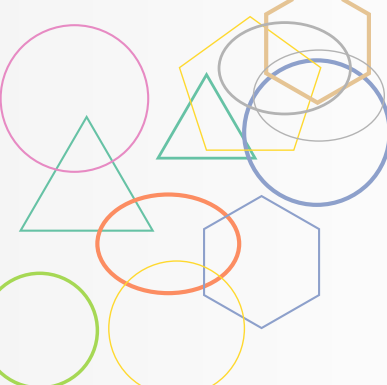[{"shape": "triangle", "thickness": 1.5, "radius": 0.98, "center": [0.224, 0.499]}, {"shape": "triangle", "thickness": 2, "radius": 0.72, "center": [0.533, 0.662]}, {"shape": "oval", "thickness": 3, "radius": 0.92, "center": [0.434, 0.367]}, {"shape": "circle", "thickness": 3, "radius": 0.94, "center": [0.818, 0.656]}, {"shape": "hexagon", "thickness": 1.5, "radius": 0.86, "center": [0.675, 0.319]}, {"shape": "circle", "thickness": 1.5, "radius": 0.95, "center": [0.192, 0.744]}, {"shape": "circle", "thickness": 2.5, "radius": 0.74, "center": [0.103, 0.141]}, {"shape": "circle", "thickness": 1, "radius": 0.87, "center": [0.456, 0.147]}, {"shape": "pentagon", "thickness": 1, "radius": 0.96, "center": [0.645, 0.765]}, {"shape": "hexagon", "thickness": 3, "radius": 0.77, "center": [0.819, 0.886]}, {"shape": "oval", "thickness": 2, "radius": 0.85, "center": [0.735, 0.823]}, {"shape": "oval", "thickness": 1, "radius": 0.84, "center": [0.823, 0.752]}]